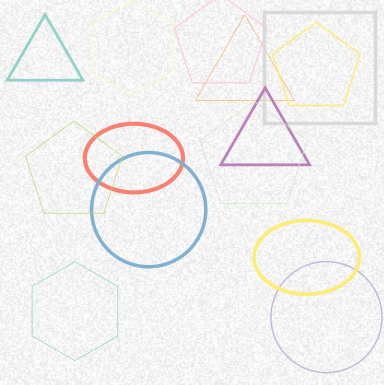[{"shape": "triangle", "thickness": 2, "radius": 0.57, "center": [0.117, 0.848]}, {"shape": "hexagon", "thickness": 0.5, "radius": 0.64, "center": [0.195, 0.192]}, {"shape": "hexagon", "thickness": 0.5, "radius": 0.62, "center": [0.343, 0.876]}, {"shape": "circle", "thickness": 1, "radius": 0.72, "center": [0.848, 0.176]}, {"shape": "oval", "thickness": 3, "radius": 0.64, "center": [0.348, 0.589]}, {"shape": "circle", "thickness": 2.5, "radius": 0.74, "center": [0.386, 0.455]}, {"shape": "triangle", "thickness": 0.5, "radius": 0.74, "center": [0.636, 0.813]}, {"shape": "pentagon", "thickness": 0.5, "radius": 0.66, "center": [0.192, 0.553]}, {"shape": "pentagon", "thickness": 1, "radius": 0.63, "center": [0.573, 0.888]}, {"shape": "square", "thickness": 2.5, "radius": 0.72, "center": [0.83, 0.825]}, {"shape": "triangle", "thickness": 2, "radius": 0.67, "center": [0.689, 0.639]}, {"shape": "pentagon", "thickness": 0.5, "radius": 0.73, "center": [0.659, 0.59]}, {"shape": "oval", "thickness": 2.5, "radius": 0.68, "center": [0.797, 0.332]}, {"shape": "pentagon", "thickness": 1, "radius": 0.6, "center": [0.822, 0.823]}]